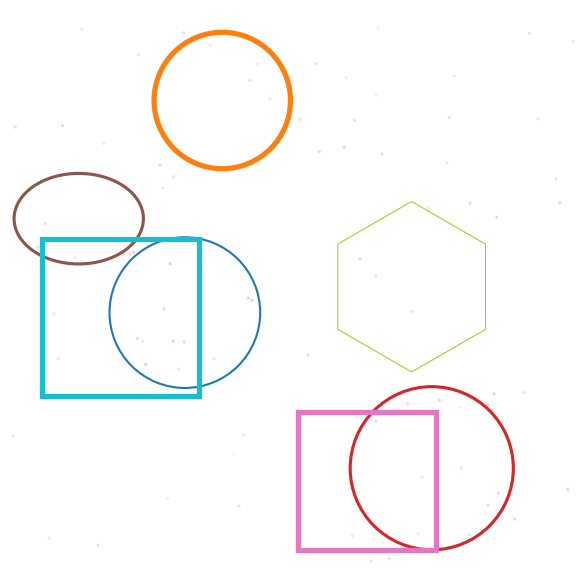[{"shape": "circle", "thickness": 1, "radius": 0.65, "center": [0.32, 0.458]}, {"shape": "circle", "thickness": 2.5, "radius": 0.59, "center": [0.385, 0.825]}, {"shape": "circle", "thickness": 1.5, "radius": 0.71, "center": [0.748, 0.188]}, {"shape": "oval", "thickness": 1.5, "radius": 0.56, "center": [0.136, 0.62]}, {"shape": "square", "thickness": 2.5, "radius": 0.6, "center": [0.635, 0.167]}, {"shape": "hexagon", "thickness": 0.5, "radius": 0.74, "center": [0.713, 0.503]}, {"shape": "square", "thickness": 2.5, "radius": 0.68, "center": [0.209, 0.449]}]